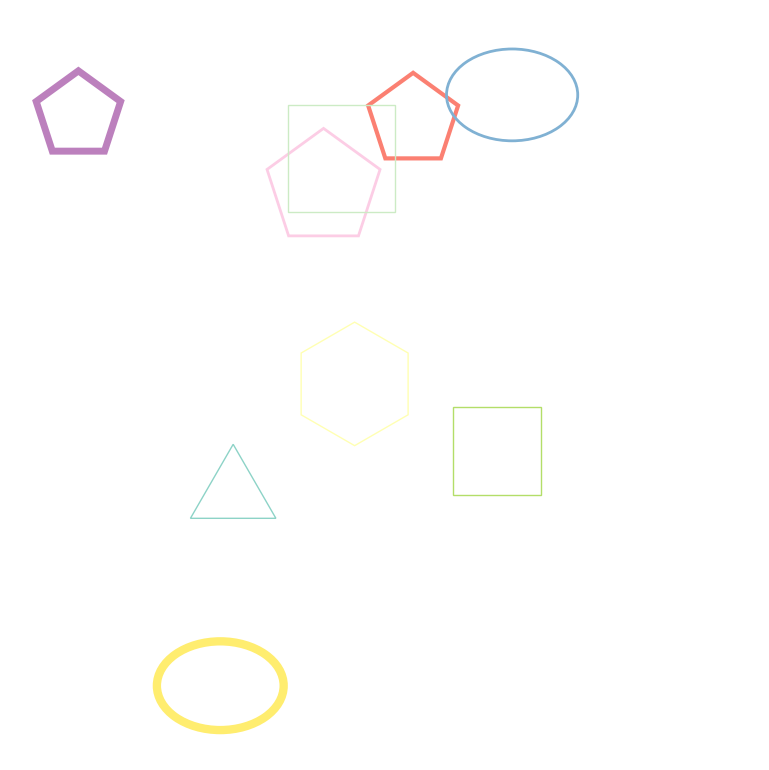[{"shape": "triangle", "thickness": 0.5, "radius": 0.32, "center": [0.303, 0.359]}, {"shape": "hexagon", "thickness": 0.5, "radius": 0.4, "center": [0.461, 0.501]}, {"shape": "pentagon", "thickness": 1.5, "radius": 0.31, "center": [0.537, 0.844]}, {"shape": "oval", "thickness": 1, "radius": 0.43, "center": [0.665, 0.877]}, {"shape": "square", "thickness": 0.5, "radius": 0.29, "center": [0.645, 0.414]}, {"shape": "pentagon", "thickness": 1, "radius": 0.39, "center": [0.42, 0.756]}, {"shape": "pentagon", "thickness": 2.5, "radius": 0.29, "center": [0.102, 0.85]}, {"shape": "square", "thickness": 0.5, "radius": 0.35, "center": [0.443, 0.794]}, {"shape": "oval", "thickness": 3, "radius": 0.41, "center": [0.286, 0.109]}]